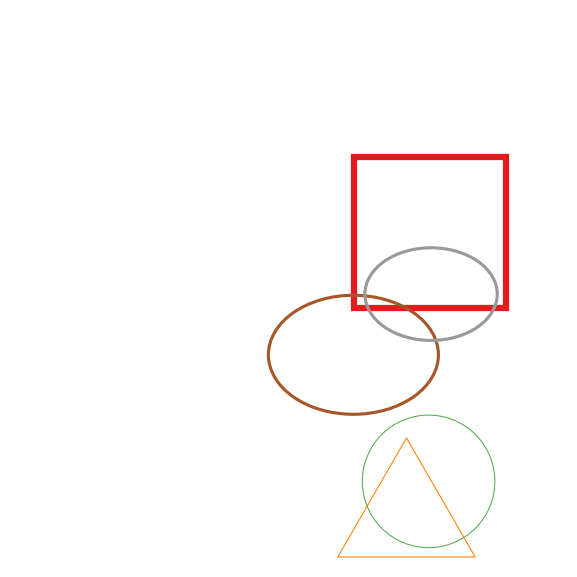[{"shape": "square", "thickness": 3, "radius": 0.66, "center": [0.745, 0.596]}, {"shape": "circle", "thickness": 0.5, "radius": 0.57, "center": [0.742, 0.166]}, {"shape": "triangle", "thickness": 0.5, "radius": 0.69, "center": [0.704, 0.103]}, {"shape": "oval", "thickness": 1.5, "radius": 0.74, "center": [0.612, 0.385]}, {"shape": "oval", "thickness": 1.5, "radius": 0.57, "center": [0.746, 0.49]}]